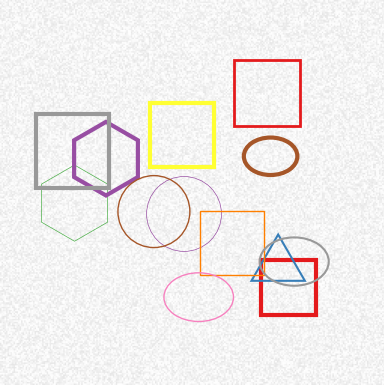[{"shape": "square", "thickness": 2, "radius": 0.43, "center": [0.694, 0.759]}, {"shape": "square", "thickness": 3, "radius": 0.36, "center": [0.749, 0.252]}, {"shape": "triangle", "thickness": 1.5, "radius": 0.4, "center": [0.722, 0.311]}, {"shape": "hexagon", "thickness": 0.5, "radius": 0.49, "center": [0.194, 0.472]}, {"shape": "circle", "thickness": 0.5, "radius": 0.49, "center": [0.478, 0.444]}, {"shape": "hexagon", "thickness": 3, "radius": 0.48, "center": [0.275, 0.588]}, {"shape": "square", "thickness": 1, "radius": 0.41, "center": [0.602, 0.369]}, {"shape": "square", "thickness": 3, "radius": 0.42, "center": [0.472, 0.65]}, {"shape": "circle", "thickness": 1, "radius": 0.47, "center": [0.4, 0.45]}, {"shape": "oval", "thickness": 3, "radius": 0.35, "center": [0.703, 0.594]}, {"shape": "oval", "thickness": 1, "radius": 0.45, "center": [0.516, 0.228]}, {"shape": "oval", "thickness": 1.5, "radius": 0.45, "center": [0.764, 0.321]}, {"shape": "square", "thickness": 3, "radius": 0.48, "center": [0.189, 0.608]}]